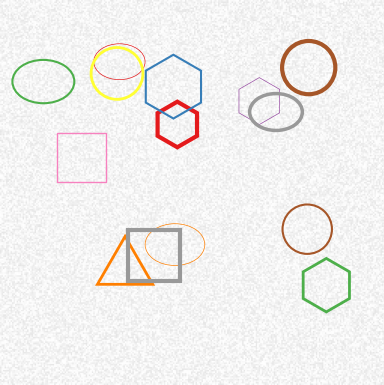[{"shape": "hexagon", "thickness": 3, "radius": 0.3, "center": [0.461, 0.677]}, {"shape": "oval", "thickness": 0.5, "radius": 0.33, "center": [0.31, 0.84]}, {"shape": "hexagon", "thickness": 1.5, "radius": 0.41, "center": [0.45, 0.775]}, {"shape": "hexagon", "thickness": 2, "radius": 0.35, "center": [0.848, 0.259]}, {"shape": "oval", "thickness": 1.5, "radius": 0.4, "center": [0.113, 0.788]}, {"shape": "hexagon", "thickness": 0.5, "radius": 0.31, "center": [0.674, 0.737]}, {"shape": "triangle", "thickness": 2, "radius": 0.41, "center": [0.325, 0.303]}, {"shape": "oval", "thickness": 0.5, "radius": 0.39, "center": [0.454, 0.365]}, {"shape": "circle", "thickness": 2, "radius": 0.34, "center": [0.304, 0.809]}, {"shape": "circle", "thickness": 1.5, "radius": 0.32, "center": [0.798, 0.405]}, {"shape": "circle", "thickness": 3, "radius": 0.35, "center": [0.802, 0.824]}, {"shape": "square", "thickness": 1, "radius": 0.32, "center": [0.211, 0.592]}, {"shape": "oval", "thickness": 2.5, "radius": 0.34, "center": [0.717, 0.709]}, {"shape": "square", "thickness": 3, "radius": 0.33, "center": [0.4, 0.336]}]